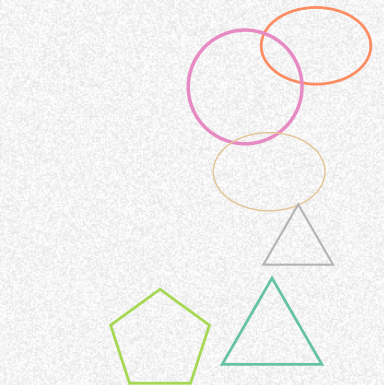[{"shape": "triangle", "thickness": 2, "radius": 0.75, "center": [0.707, 0.128]}, {"shape": "oval", "thickness": 2, "radius": 0.71, "center": [0.821, 0.881]}, {"shape": "circle", "thickness": 2.5, "radius": 0.74, "center": [0.637, 0.774]}, {"shape": "pentagon", "thickness": 2, "radius": 0.67, "center": [0.416, 0.114]}, {"shape": "oval", "thickness": 1, "radius": 0.73, "center": [0.699, 0.554]}, {"shape": "triangle", "thickness": 1.5, "radius": 0.52, "center": [0.775, 0.365]}]